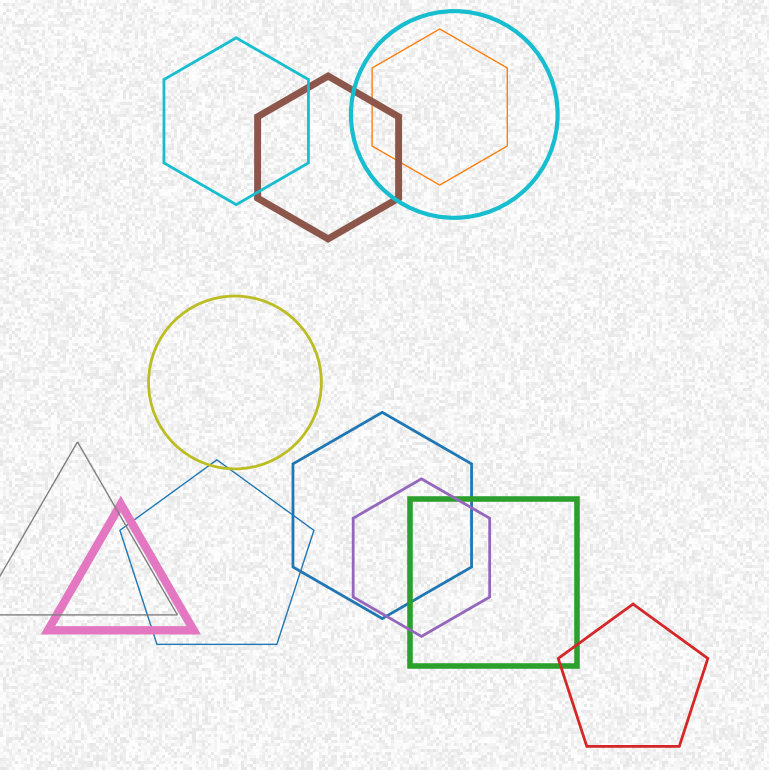[{"shape": "pentagon", "thickness": 0.5, "radius": 0.66, "center": [0.282, 0.27]}, {"shape": "hexagon", "thickness": 1, "radius": 0.67, "center": [0.496, 0.331]}, {"shape": "hexagon", "thickness": 0.5, "radius": 0.51, "center": [0.571, 0.861]}, {"shape": "square", "thickness": 2, "radius": 0.54, "center": [0.641, 0.243]}, {"shape": "pentagon", "thickness": 1, "radius": 0.51, "center": [0.822, 0.113]}, {"shape": "hexagon", "thickness": 1, "radius": 0.51, "center": [0.547, 0.276]}, {"shape": "hexagon", "thickness": 2.5, "radius": 0.53, "center": [0.426, 0.795]}, {"shape": "triangle", "thickness": 3, "radius": 0.55, "center": [0.157, 0.236]}, {"shape": "triangle", "thickness": 0.5, "radius": 0.75, "center": [0.101, 0.276]}, {"shape": "circle", "thickness": 1, "radius": 0.56, "center": [0.305, 0.503]}, {"shape": "circle", "thickness": 1.5, "radius": 0.67, "center": [0.59, 0.851]}, {"shape": "hexagon", "thickness": 1, "radius": 0.54, "center": [0.307, 0.843]}]